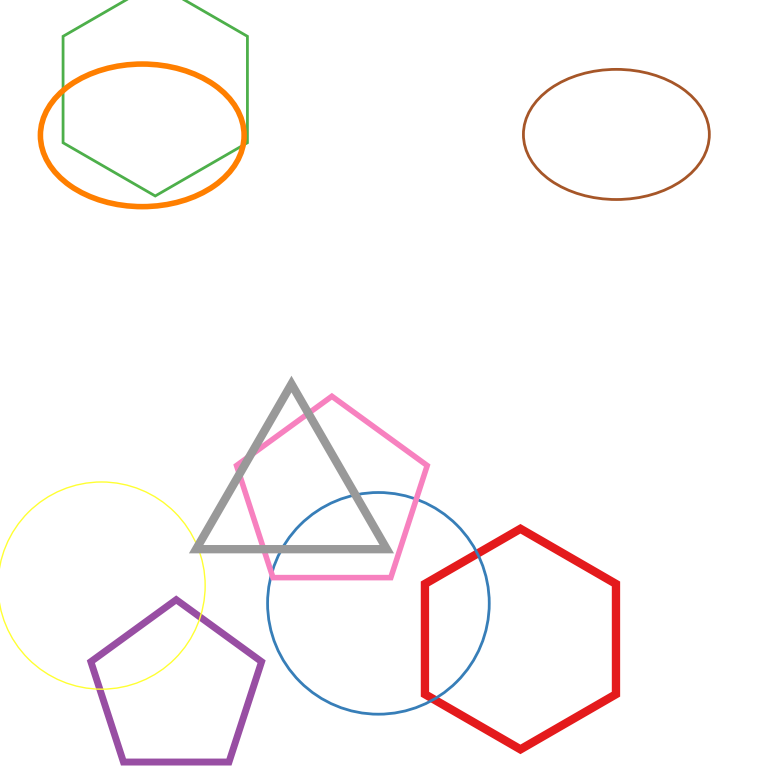[{"shape": "hexagon", "thickness": 3, "radius": 0.72, "center": [0.676, 0.17]}, {"shape": "circle", "thickness": 1, "radius": 0.72, "center": [0.491, 0.216]}, {"shape": "hexagon", "thickness": 1, "radius": 0.69, "center": [0.202, 0.884]}, {"shape": "pentagon", "thickness": 2.5, "radius": 0.58, "center": [0.229, 0.105]}, {"shape": "oval", "thickness": 2, "radius": 0.66, "center": [0.185, 0.824]}, {"shape": "circle", "thickness": 0.5, "radius": 0.67, "center": [0.132, 0.24]}, {"shape": "oval", "thickness": 1, "radius": 0.6, "center": [0.8, 0.825]}, {"shape": "pentagon", "thickness": 2, "radius": 0.65, "center": [0.431, 0.355]}, {"shape": "triangle", "thickness": 3, "radius": 0.71, "center": [0.379, 0.358]}]